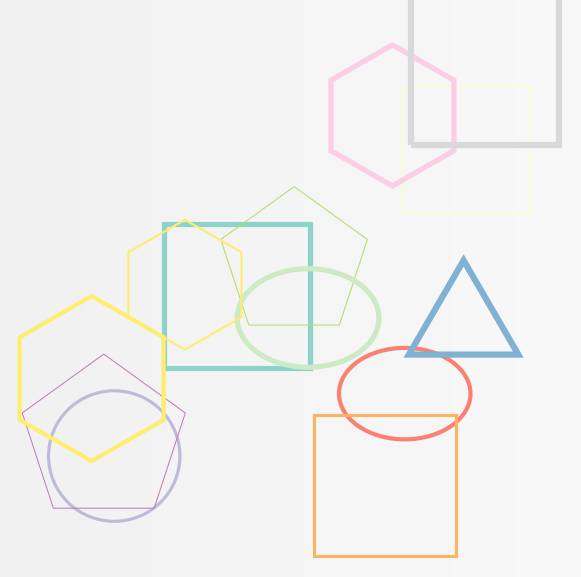[{"shape": "square", "thickness": 2.5, "radius": 0.63, "center": [0.408, 0.487]}, {"shape": "square", "thickness": 0.5, "radius": 0.55, "center": [0.804, 0.74]}, {"shape": "circle", "thickness": 1.5, "radius": 0.57, "center": [0.197, 0.209]}, {"shape": "oval", "thickness": 2, "radius": 0.57, "center": [0.696, 0.318]}, {"shape": "triangle", "thickness": 3, "radius": 0.54, "center": [0.798, 0.44]}, {"shape": "square", "thickness": 1.5, "radius": 0.61, "center": [0.662, 0.158]}, {"shape": "pentagon", "thickness": 0.5, "radius": 0.66, "center": [0.506, 0.543]}, {"shape": "hexagon", "thickness": 2.5, "radius": 0.61, "center": [0.675, 0.799]}, {"shape": "square", "thickness": 3, "radius": 0.63, "center": [0.834, 0.874]}, {"shape": "pentagon", "thickness": 0.5, "radius": 0.74, "center": [0.179, 0.238]}, {"shape": "oval", "thickness": 2.5, "radius": 0.61, "center": [0.53, 0.448]}, {"shape": "hexagon", "thickness": 2, "radius": 0.71, "center": [0.158, 0.344]}, {"shape": "hexagon", "thickness": 1, "radius": 0.56, "center": [0.318, 0.506]}]